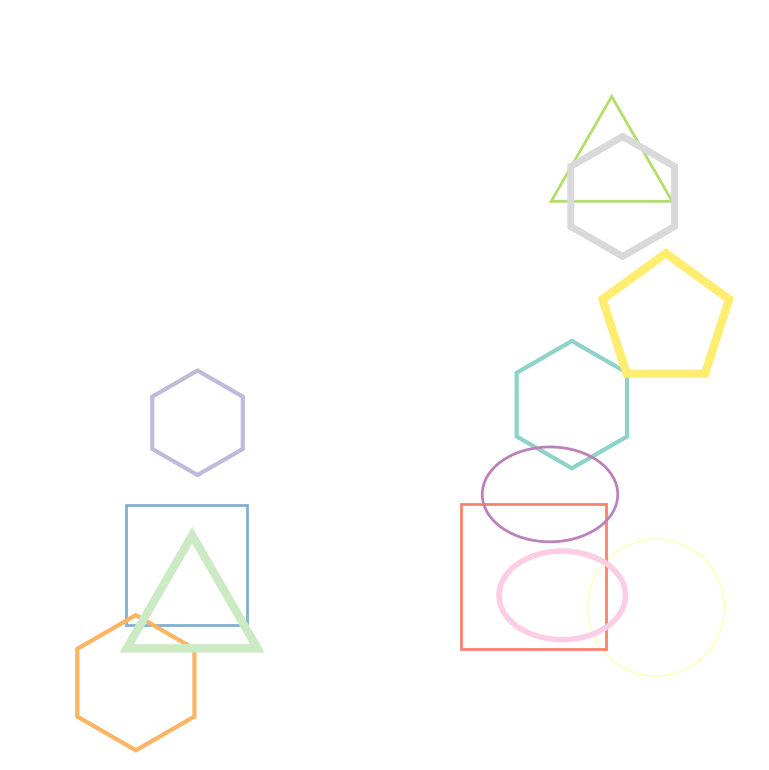[{"shape": "hexagon", "thickness": 1.5, "radius": 0.41, "center": [0.743, 0.475]}, {"shape": "circle", "thickness": 0.5, "radius": 0.44, "center": [0.852, 0.211]}, {"shape": "hexagon", "thickness": 1.5, "radius": 0.34, "center": [0.257, 0.451]}, {"shape": "square", "thickness": 1, "radius": 0.47, "center": [0.693, 0.251]}, {"shape": "square", "thickness": 1, "radius": 0.39, "center": [0.242, 0.266]}, {"shape": "hexagon", "thickness": 1.5, "radius": 0.44, "center": [0.176, 0.113]}, {"shape": "triangle", "thickness": 1, "radius": 0.45, "center": [0.794, 0.784]}, {"shape": "oval", "thickness": 2, "radius": 0.41, "center": [0.73, 0.227]}, {"shape": "hexagon", "thickness": 2.5, "radius": 0.39, "center": [0.809, 0.745]}, {"shape": "oval", "thickness": 1, "radius": 0.44, "center": [0.714, 0.358]}, {"shape": "triangle", "thickness": 3, "radius": 0.49, "center": [0.25, 0.207]}, {"shape": "pentagon", "thickness": 3, "radius": 0.43, "center": [0.865, 0.585]}]